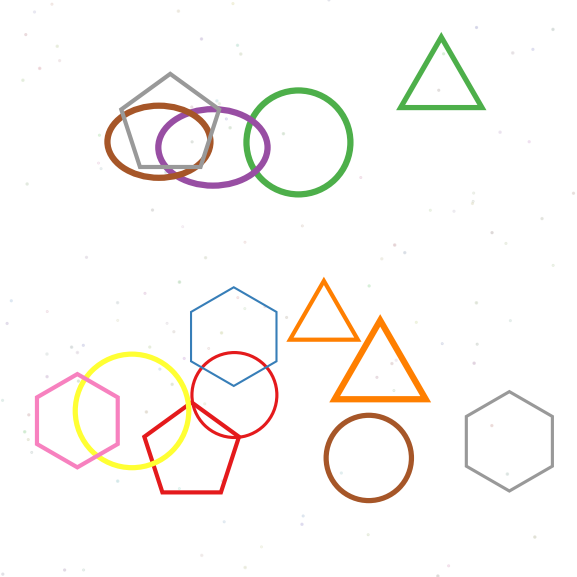[{"shape": "circle", "thickness": 1.5, "radius": 0.37, "center": [0.406, 0.315]}, {"shape": "pentagon", "thickness": 2, "radius": 0.43, "center": [0.332, 0.216]}, {"shape": "hexagon", "thickness": 1, "radius": 0.43, "center": [0.405, 0.416]}, {"shape": "triangle", "thickness": 2.5, "radius": 0.41, "center": [0.764, 0.854]}, {"shape": "circle", "thickness": 3, "radius": 0.45, "center": [0.517, 0.753]}, {"shape": "oval", "thickness": 3, "radius": 0.47, "center": [0.369, 0.744]}, {"shape": "triangle", "thickness": 3, "radius": 0.46, "center": [0.658, 0.353]}, {"shape": "triangle", "thickness": 2, "radius": 0.34, "center": [0.561, 0.445]}, {"shape": "circle", "thickness": 2.5, "radius": 0.49, "center": [0.229, 0.288]}, {"shape": "oval", "thickness": 3, "radius": 0.45, "center": [0.275, 0.754]}, {"shape": "circle", "thickness": 2.5, "radius": 0.37, "center": [0.639, 0.206]}, {"shape": "hexagon", "thickness": 2, "radius": 0.4, "center": [0.134, 0.271]}, {"shape": "hexagon", "thickness": 1.5, "radius": 0.43, "center": [0.882, 0.235]}, {"shape": "pentagon", "thickness": 2, "radius": 0.45, "center": [0.295, 0.782]}]